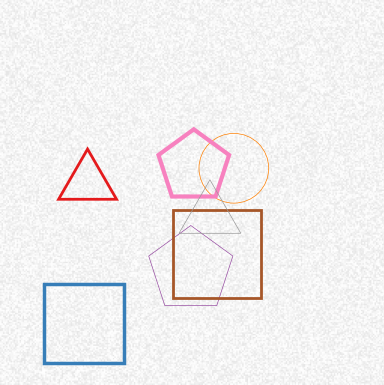[{"shape": "triangle", "thickness": 2, "radius": 0.43, "center": [0.227, 0.526]}, {"shape": "square", "thickness": 2.5, "radius": 0.52, "center": [0.218, 0.16]}, {"shape": "pentagon", "thickness": 0.5, "radius": 0.57, "center": [0.496, 0.299]}, {"shape": "circle", "thickness": 0.5, "radius": 0.45, "center": [0.607, 0.563]}, {"shape": "square", "thickness": 2, "radius": 0.57, "center": [0.564, 0.34]}, {"shape": "pentagon", "thickness": 3, "radius": 0.48, "center": [0.503, 0.568]}, {"shape": "triangle", "thickness": 0.5, "radius": 0.46, "center": [0.545, 0.44]}]